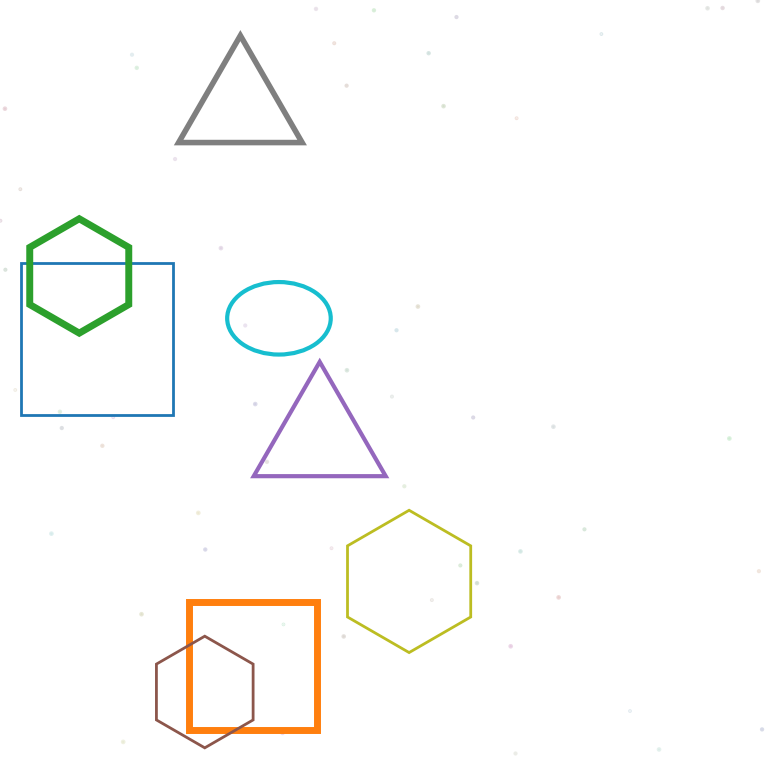[{"shape": "square", "thickness": 1, "radius": 0.49, "center": [0.126, 0.56]}, {"shape": "square", "thickness": 2.5, "radius": 0.42, "center": [0.329, 0.135]}, {"shape": "hexagon", "thickness": 2.5, "radius": 0.37, "center": [0.103, 0.642]}, {"shape": "triangle", "thickness": 1.5, "radius": 0.49, "center": [0.415, 0.431]}, {"shape": "hexagon", "thickness": 1, "radius": 0.36, "center": [0.266, 0.101]}, {"shape": "triangle", "thickness": 2, "radius": 0.46, "center": [0.312, 0.861]}, {"shape": "hexagon", "thickness": 1, "radius": 0.46, "center": [0.531, 0.245]}, {"shape": "oval", "thickness": 1.5, "radius": 0.34, "center": [0.362, 0.587]}]